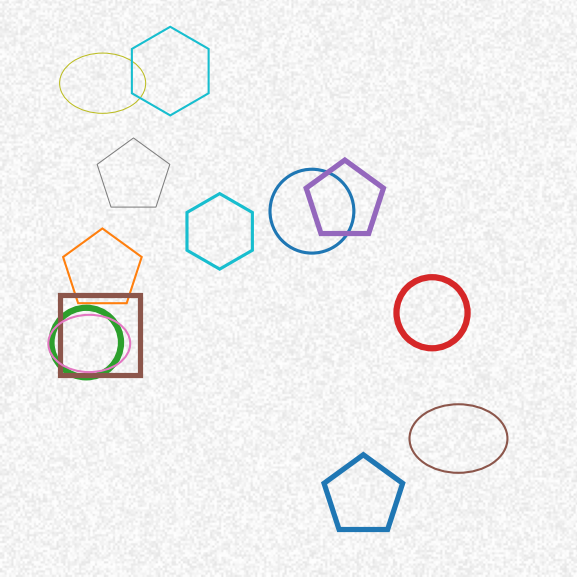[{"shape": "pentagon", "thickness": 2.5, "radius": 0.36, "center": [0.629, 0.14]}, {"shape": "circle", "thickness": 1.5, "radius": 0.36, "center": [0.54, 0.633]}, {"shape": "pentagon", "thickness": 1, "radius": 0.36, "center": [0.177, 0.532]}, {"shape": "circle", "thickness": 3, "radius": 0.3, "center": [0.149, 0.406]}, {"shape": "circle", "thickness": 3, "radius": 0.31, "center": [0.748, 0.458]}, {"shape": "pentagon", "thickness": 2.5, "radius": 0.35, "center": [0.597, 0.652]}, {"shape": "oval", "thickness": 1, "radius": 0.42, "center": [0.794, 0.24]}, {"shape": "square", "thickness": 2.5, "radius": 0.34, "center": [0.173, 0.419]}, {"shape": "oval", "thickness": 1, "radius": 0.35, "center": [0.155, 0.404]}, {"shape": "pentagon", "thickness": 0.5, "radius": 0.33, "center": [0.231, 0.694]}, {"shape": "oval", "thickness": 0.5, "radius": 0.37, "center": [0.178, 0.855]}, {"shape": "hexagon", "thickness": 1.5, "radius": 0.33, "center": [0.38, 0.599]}, {"shape": "hexagon", "thickness": 1, "radius": 0.38, "center": [0.295, 0.876]}]